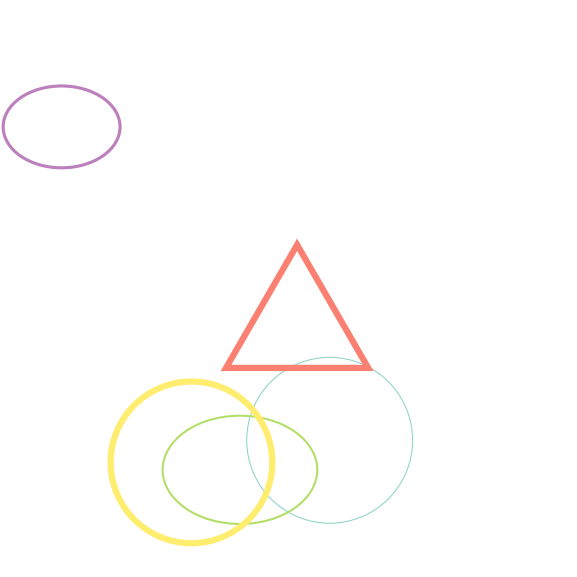[{"shape": "circle", "thickness": 0.5, "radius": 0.72, "center": [0.571, 0.237]}, {"shape": "triangle", "thickness": 3, "radius": 0.71, "center": [0.514, 0.433]}, {"shape": "oval", "thickness": 1, "radius": 0.67, "center": [0.416, 0.186]}, {"shape": "oval", "thickness": 1.5, "radius": 0.51, "center": [0.107, 0.779]}, {"shape": "circle", "thickness": 3, "radius": 0.7, "center": [0.332, 0.199]}]